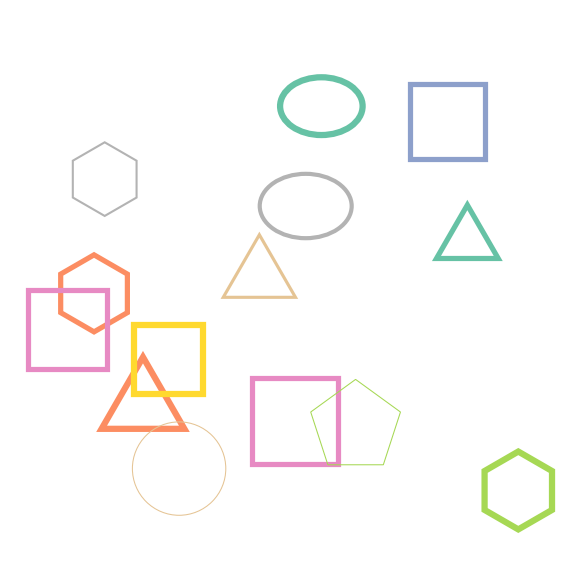[{"shape": "oval", "thickness": 3, "radius": 0.36, "center": [0.556, 0.815]}, {"shape": "triangle", "thickness": 2.5, "radius": 0.31, "center": [0.809, 0.582]}, {"shape": "hexagon", "thickness": 2.5, "radius": 0.33, "center": [0.163, 0.491]}, {"shape": "triangle", "thickness": 3, "radius": 0.41, "center": [0.248, 0.298]}, {"shape": "square", "thickness": 2.5, "radius": 0.33, "center": [0.775, 0.789]}, {"shape": "square", "thickness": 2.5, "radius": 0.34, "center": [0.118, 0.428]}, {"shape": "square", "thickness": 2.5, "radius": 0.37, "center": [0.511, 0.27]}, {"shape": "hexagon", "thickness": 3, "radius": 0.34, "center": [0.897, 0.15]}, {"shape": "pentagon", "thickness": 0.5, "radius": 0.41, "center": [0.616, 0.26]}, {"shape": "square", "thickness": 3, "radius": 0.3, "center": [0.291, 0.376]}, {"shape": "triangle", "thickness": 1.5, "radius": 0.36, "center": [0.449, 0.52]}, {"shape": "circle", "thickness": 0.5, "radius": 0.4, "center": [0.31, 0.188]}, {"shape": "oval", "thickness": 2, "radius": 0.4, "center": [0.529, 0.642]}, {"shape": "hexagon", "thickness": 1, "radius": 0.32, "center": [0.181, 0.689]}]